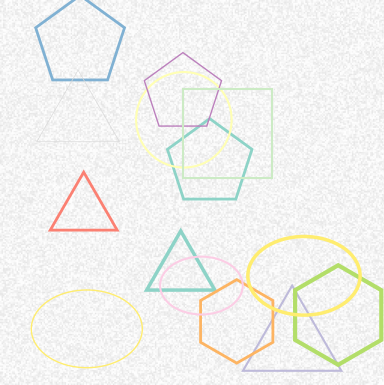[{"shape": "triangle", "thickness": 2.5, "radius": 0.51, "center": [0.469, 0.298]}, {"shape": "pentagon", "thickness": 2, "radius": 0.58, "center": [0.545, 0.576]}, {"shape": "circle", "thickness": 1.5, "radius": 0.62, "center": [0.478, 0.689]}, {"shape": "triangle", "thickness": 1.5, "radius": 0.74, "center": [0.759, 0.111]}, {"shape": "triangle", "thickness": 2, "radius": 0.5, "center": [0.217, 0.452]}, {"shape": "pentagon", "thickness": 2, "radius": 0.61, "center": [0.208, 0.89]}, {"shape": "hexagon", "thickness": 2, "radius": 0.54, "center": [0.615, 0.165]}, {"shape": "hexagon", "thickness": 3, "radius": 0.65, "center": [0.878, 0.182]}, {"shape": "oval", "thickness": 1.5, "radius": 0.54, "center": [0.523, 0.258]}, {"shape": "triangle", "thickness": 0.5, "radius": 0.62, "center": [0.203, 0.694]}, {"shape": "pentagon", "thickness": 1, "radius": 0.53, "center": [0.475, 0.758]}, {"shape": "square", "thickness": 1.5, "radius": 0.58, "center": [0.592, 0.653]}, {"shape": "oval", "thickness": 1, "radius": 0.72, "center": [0.225, 0.146]}, {"shape": "oval", "thickness": 2.5, "radius": 0.73, "center": [0.79, 0.284]}]